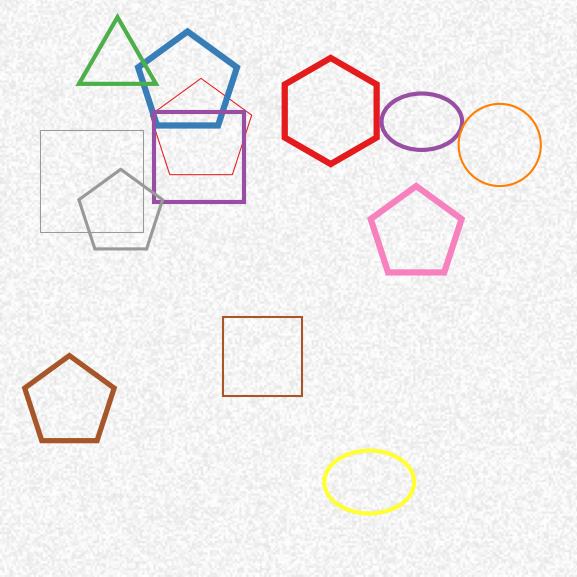[{"shape": "pentagon", "thickness": 0.5, "radius": 0.46, "center": [0.348, 0.771]}, {"shape": "hexagon", "thickness": 3, "radius": 0.46, "center": [0.573, 0.807]}, {"shape": "pentagon", "thickness": 3, "radius": 0.45, "center": [0.325, 0.855]}, {"shape": "triangle", "thickness": 2, "radius": 0.38, "center": [0.203, 0.892]}, {"shape": "oval", "thickness": 2, "radius": 0.35, "center": [0.73, 0.788]}, {"shape": "square", "thickness": 2, "radius": 0.39, "center": [0.344, 0.727]}, {"shape": "circle", "thickness": 1, "radius": 0.36, "center": [0.865, 0.748]}, {"shape": "oval", "thickness": 2, "radius": 0.39, "center": [0.639, 0.164]}, {"shape": "pentagon", "thickness": 2.5, "radius": 0.41, "center": [0.12, 0.302]}, {"shape": "square", "thickness": 1, "radius": 0.34, "center": [0.455, 0.381]}, {"shape": "pentagon", "thickness": 3, "radius": 0.41, "center": [0.721, 0.594]}, {"shape": "pentagon", "thickness": 1.5, "radius": 0.38, "center": [0.209, 0.63]}, {"shape": "square", "thickness": 0.5, "radius": 0.45, "center": [0.159, 0.686]}]